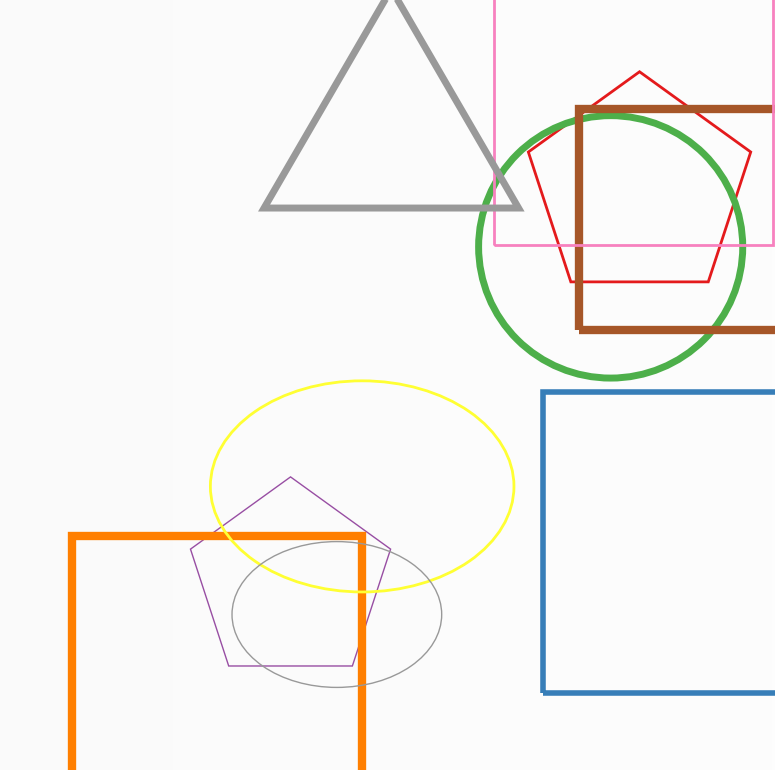[{"shape": "pentagon", "thickness": 1, "radius": 0.75, "center": [0.825, 0.756]}, {"shape": "square", "thickness": 2, "radius": 0.98, "center": [0.896, 0.295]}, {"shape": "circle", "thickness": 2.5, "radius": 0.85, "center": [0.788, 0.679]}, {"shape": "pentagon", "thickness": 0.5, "radius": 0.68, "center": [0.375, 0.245]}, {"shape": "square", "thickness": 3, "radius": 0.94, "center": [0.28, 0.117]}, {"shape": "oval", "thickness": 1, "radius": 0.98, "center": [0.467, 0.368]}, {"shape": "square", "thickness": 3, "radius": 0.72, "center": [0.891, 0.715]}, {"shape": "square", "thickness": 1, "radius": 0.9, "center": [0.818, 0.861]}, {"shape": "triangle", "thickness": 2.5, "radius": 0.95, "center": [0.505, 0.825]}, {"shape": "oval", "thickness": 0.5, "radius": 0.68, "center": [0.435, 0.202]}]